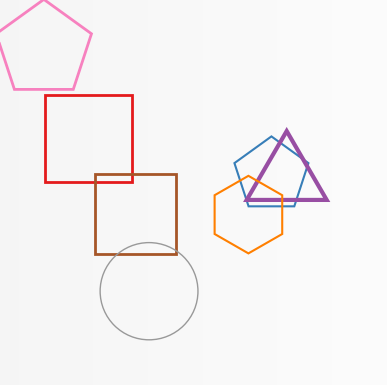[{"shape": "square", "thickness": 2, "radius": 0.56, "center": [0.229, 0.641]}, {"shape": "pentagon", "thickness": 1.5, "radius": 0.5, "center": [0.7, 0.545]}, {"shape": "triangle", "thickness": 3, "radius": 0.6, "center": [0.74, 0.54]}, {"shape": "hexagon", "thickness": 1.5, "radius": 0.5, "center": [0.641, 0.443]}, {"shape": "square", "thickness": 2, "radius": 0.52, "center": [0.35, 0.445]}, {"shape": "pentagon", "thickness": 2, "radius": 0.65, "center": [0.113, 0.872]}, {"shape": "circle", "thickness": 1, "radius": 0.63, "center": [0.385, 0.244]}]